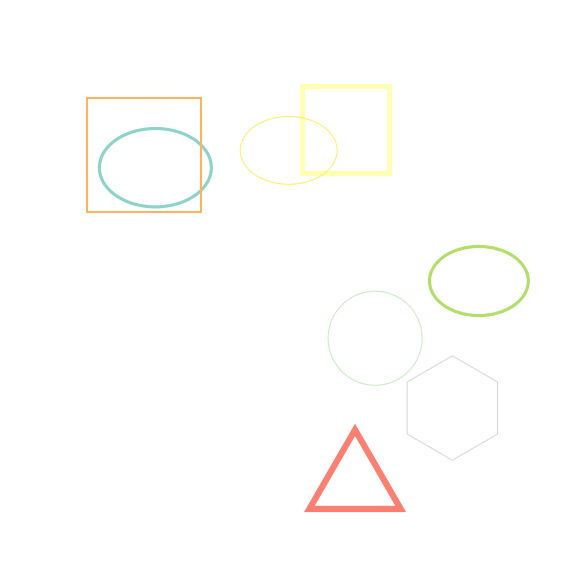[{"shape": "oval", "thickness": 1.5, "radius": 0.48, "center": [0.269, 0.709]}, {"shape": "square", "thickness": 2.5, "radius": 0.38, "center": [0.598, 0.775]}, {"shape": "triangle", "thickness": 3, "radius": 0.46, "center": [0.615, 0.163]}, {"shape": "square", "thickness": 1, "radius": 0.49, "center": [0.249, 0.731]}, {"shape": "oval", "thickness": 1.5, "radius": 0.43, "center": [0.829, 0.513]}, {"shape": "hexagon", "thickness": 0.5, "radius": 0.45, "center": [0.783, 0.293]}, {"shape": "circle", "thickness": 0.5, "radius": 0.41, "center": [0.65, 0.413]}, {"shape": "oval", "thickness": 0.5, "radius": 0.42, "center": [0.5, 0.739]}]